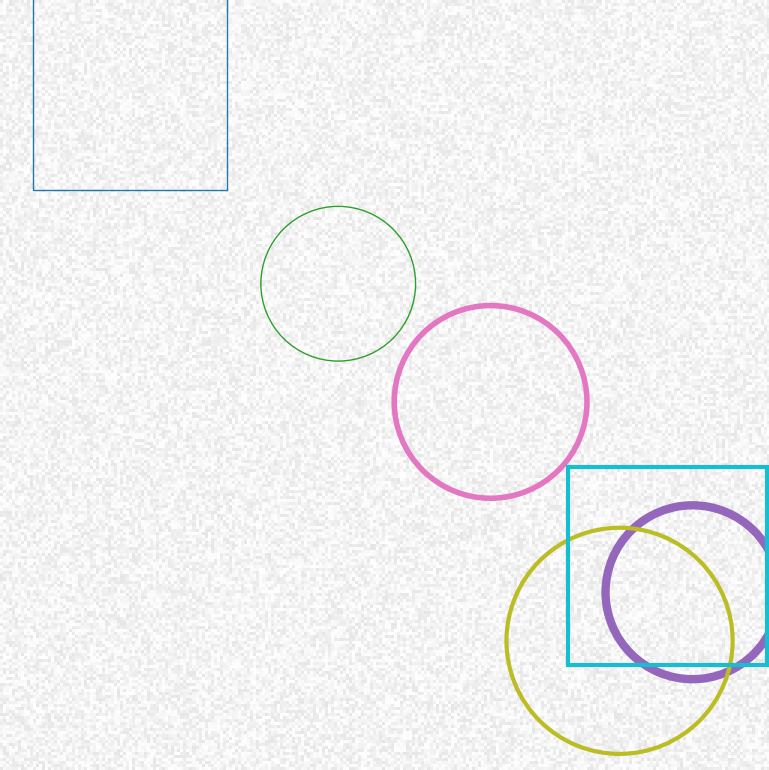[{"shape": "square", "thickness": 0.5, "radius": 0.63, "center": [0.169, 0.878]}, {"shape": "circle", "thickness": 0.5, "radius": 0.5, "center": [0.439, 0.632]}, {"shape": "circle", "thickness": 3, "radius": 0.56, "center": [0.899, 0.231]}, {"shape": "circle", "thickness": 2, "radius": 0.63, "center": [0.637, 0.478]}, {"shape": "circle", "thickness": 1.5, "radius": 0.73, "center": [0.805, 0.168]}, {"shape": "square", "thickness": 1.5, "radius": 0.65, "center": [0.867, 0.265]}]